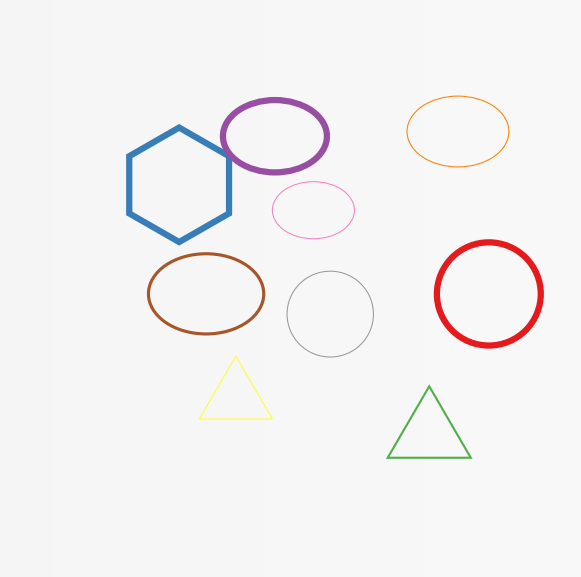[{"shape": "circle", "thickness": 3, "radius": 0.45, "center": [0.841, 0.49]}, {"shape": "hexagon", "thickness": 3, "radius": 0.5, "center": [0.308, 0.679]}, {"shape": "triangle", "thickness": 1, "radius": 0.41, "center": [0.738, 0.248]}, {"shape": "oval", "thickness": 3, "radius": 0.45, "center": [0.473, 0.763]}, {"shape": "oval", "thickness": 0.5, "radius": 0.44, "center": [0.788, 0.771]}, {"shape": "triangle", "thickness": 0.5, "radius": 0.36, "center": [0.406, 0.31]}, {"shape": "oval", "thickness": 1.5, "radius": 0.5, "center": [0.355, 0.49]}, {"shape": "oval", "thickness": 0.5, "radius": 0.35, "center": [0.539, 0.635]}, {"shape": "circle", "thickness": 0.5, "radius": 0.37, "center": [0.568, 0.455]}]